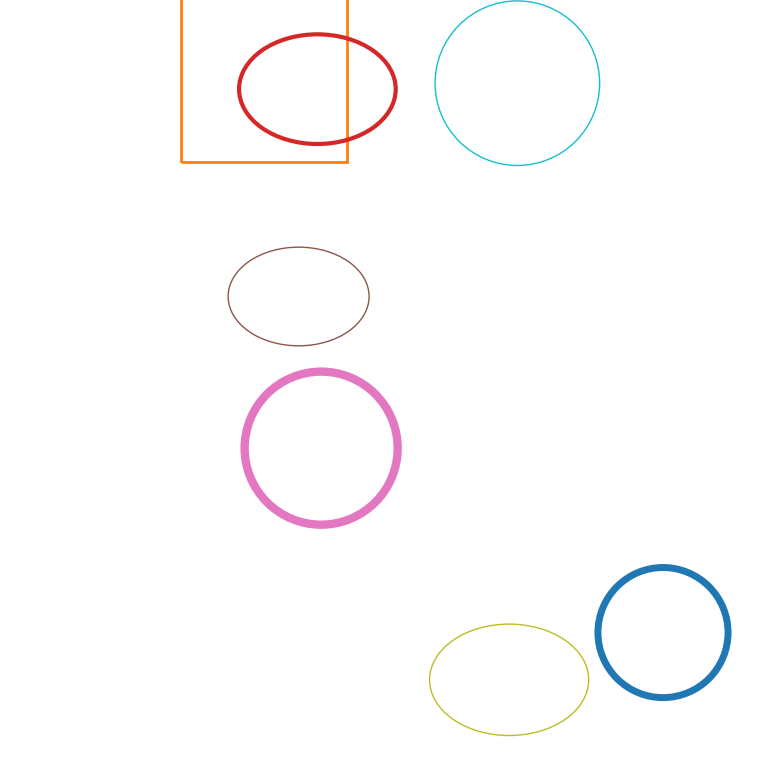[{"shape": "circle", "thickness": 2.5, "radius": 0.42, "center": [0.861, 0.178]}, {"shape": "square", "thickness": 1, "radius": 0.54, "center": [0.343, 0.898]}, {"shape": "oval", "thickness": 1.5, "radius": 0.51, "center": [0.412, 0.884]}, {"shape": "oval", "thickness": 0.5, "radius": 0.46, "center": [0.388, 0.615]}, {"shape": "circle", "thickness": 3, "radius": 0.5, "center": [0.417, 0.418]}, {"shape": "oval", "thickness": 0.5, "radius": 0.52, "center": [0.661, 0.117]}, {"shape": "circle", "thickness": 0.5, "radius": 0.53, "center": [0.672, 0.892]}]